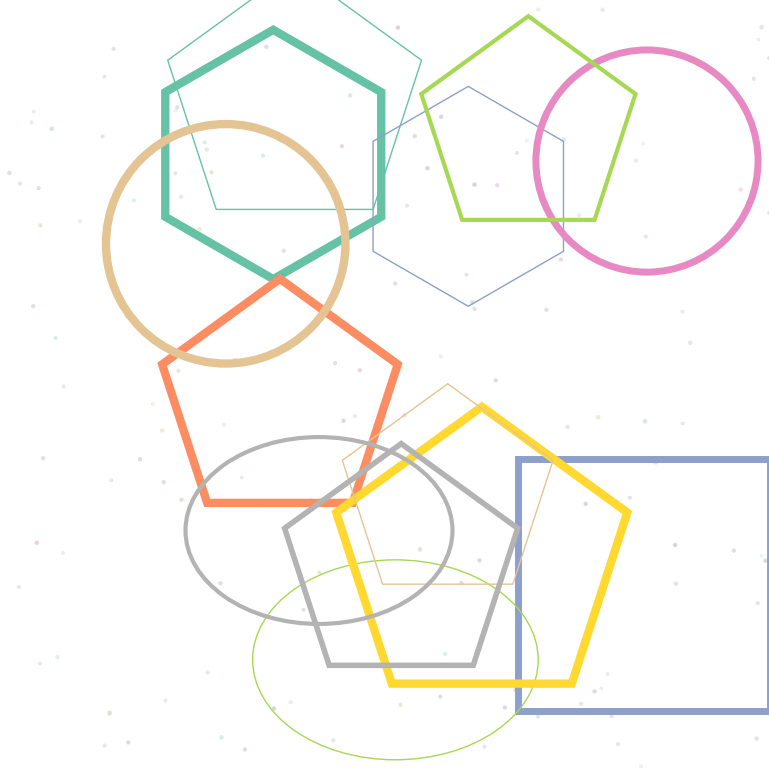[{"shape": "pentagon", "thickness": 0.5, "radius": 0.87, "center": [0.383, 0.868]}, {"shape": "hexagon", "thickness": 3, "radius": 0.81, "center": [0.355, 0.799]}, {"shape": "pentagon", "thickness": 3, "radius": 0.8, "center": [0.364, 0.477]}, {"shape": "hexagon", "thickness": 0.5, "radius": 0.71, "center": [0.608, 0.745]}, {"shape": "square", "thickness": 2.5, "radius": 0.82, "center": [0.836, 0.24]}, {"shape": "circle", "thickness": 2.5, "radius": 0.72, "center": [0.84, 0.791]}, {"shape": "pentagon", "thickness": 1.5, "radius": 0.73, "center": [0.686, 0.833]}, {"shape": "oval", "thickness": 0.5, "radius": 0.93, "center": [0.514, 0.143]}, {"shape": "pentagon", "thickness": 3, "radius": 0.99, "center": [0.626, 0.273]}, {"shape": "circle", "thickness": 3, "radius": 0.78, "center": [0.293, 0.683]}, {"shape": "pentagon", "thickness": 0.5, "radius": 0.72, "center": [0.581, 0.358]}, {"shape": "oval", "thickness": 1.5, "radius": 0.87, "center": [0.414, 0.311]}, {"shape": "pentagon", "thickness": 2, "radius": 0.8, "center": [0.521, 0.265]}]